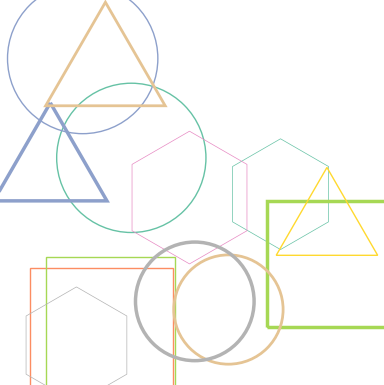[{"shape": "hexagon", "thickness": 0.5, "radius": 0.72, "center": [0.729, 0.496]}, {"shape": "circle", "thickness": 1, "radius": 0.97, "center": [0.341, 0.59]}, {"shape": "square", "thickness": 1, "radius": 0.93, "center": [0.263, 0.12]}, {"shape": "triangle", "thickness": 2.5, "radius": 0.85, "center": [0.131, 0.563]}, {"shape": "circle", "thickness": 1, "radius": 0.98, "center": [0.215, 0.848]}, {"shape": "hexagon", "thickness": 0.5, "radius": 0.86, "center": [0.492, 0.487]}, {"shape": "square", "thickness": 1, "radius": 0.84, "center": [0.287, 0.164]}, {"shape": "square", "thickness": 2.5, "radius": 0.82, "center": [0.859, 0.314]}, {"shape": "triangle", "thickness": 1, "radius": 0.76, "center": [0.849, 0.413]}, {"shape": "triangle", "thickness": 2, "radius": 0.9, "center": [0.274, 0.815]}, {"shape": "circle", "thickness": 2, "radius": 0.71, "center": [0.593, 0.196]}, {"shape": "circle", "thickness": 2.5, "radius": 0.77, "center": [0.506, 0.217]}, {"shape": "hexagon", "thickness": 0.5, "radius": 0.76, "center": [0.199, 0.104]}]